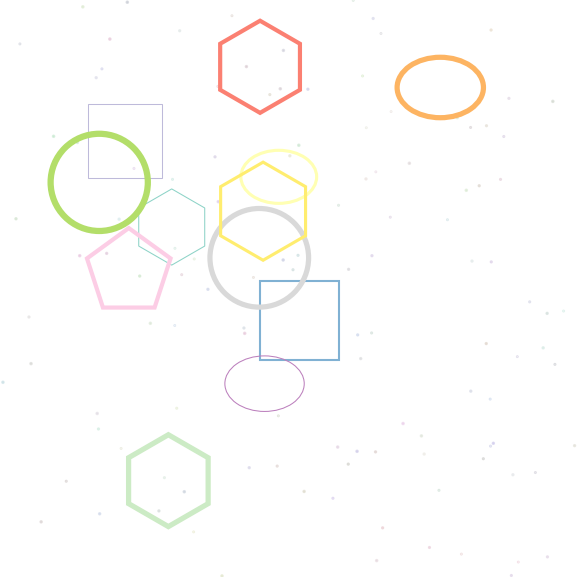[{"shape": "hexagon", "thickness": 0.5, "radius": 0.33, "center": [0.297, 0.606]}, {"shape": "oval", "thickness": 1.5, "radius": 0.33, "center": [0.483, 0.693]}, {"shape": "square", "thickness": 0.5, "radius": 0.32, "center": [0.217, 0.755]}, {"shape": "hexagon", "thickness": 2, "radius": 0.4, "center": [0.45, 0.883]}, {"shape": "square", "thickness": 1, "radius": 0.34, "center": [0.518, 0.444]}, {"shape": "oval", "thickness": 2.5, "radius": 0.37, "center": [0.762, 0.848]}, {"shape": "circle", "thickness": 3, "radius": 0.42, "center": [0.172, 0.683]}, {"shape": "pentagon", "thickness": 2, "radius": 0.38, "center": [0.223, 0.528]}, {"shape": "circle", "thickness": 2.5, "radius": 0.43, "center": [0.449, 0.553]}, {"shape": "oval", "thickness": 0.5, "radius": 0.34, "center": [0.458, 0.335]}, {"shape": "hexagon", "thickness": 2.5, "radius": 0.4, "center": [0.292, 0.167]}, {"shape": "hexagon", "thickness": 1.5, "radius": 0.42, "center": [0.456, 0.633]}]